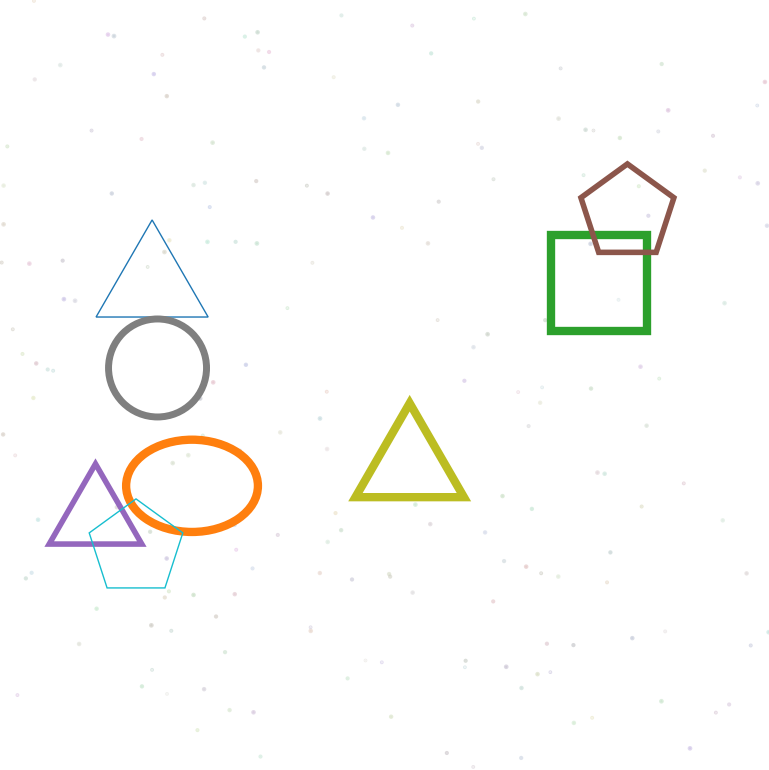[{"shape": "triangle", "thickness": 0.5, "radius": 0.42, "center": [0.198, 0.63]}, {"shape": "oval", "thickness": 3, "radius": 0.43, "center": [0.249, 0.369]}, {"shape": "square", "thickness": 3, "radius": 0.31, "center": [0.778, 0.632]}, {"shape": "triangle", "thickness": 2, "radius": 0.35, "center": [0.124, 0.328]}, {"shape": "pentagon", "thickness": 2, "radius": 0.32, "center": [0.815, 0.724]}, {"shape": "circle", "thickness": 2.5, "radius": 0.32, "center": [0.205, 0.522]}, {"shape": "triangle", "thickness": 3, "radius": 0.41, "center": [0.532, 0.395]}, {"shape": "pentagon", "thickness": 0.5, "radius": 0.32, "center": [0.177, 0.288]}]